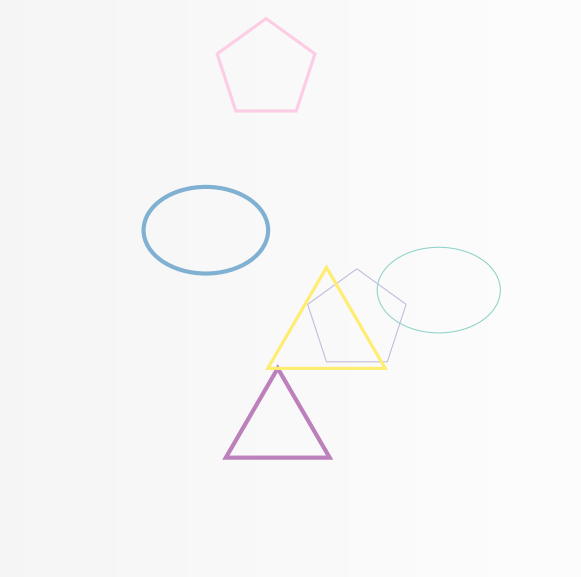[{"shape": "oval", "thickness": 0.5, "radius": 0.53, "center": [0.755, 0.497]}, {"shape": "pentagon", "thickness": 0.5, "radius": 0.45, "center": [0.614, 0.445]}, {"shape": "oval", "thickness": 2, "radius": 0.54, "center": [0.354, 0.6]}, {"shape": "pentagon", "thickness": 1.5, "radius": 0.44, "center": [0.458, 0.879]}, {"shape": "triangle", "thickness": 2, "radius": 0.52, "center": [0.478, 0.258]}, {"shape": "triangle", "thickness": 1.5, "radius": 0.58, "center": [0.562, 0.42]}]